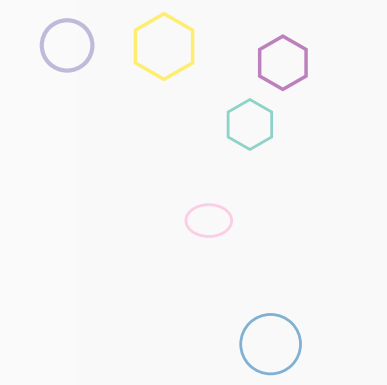[{"shape": "hexagon", "thickness": 2, "radius": 0.32, "center": [0.645, 0.677]}, {"shape": "circle", "thickness": 3, "radius": 0.33, "center": [0.173, 0.882]}, {"shape": "circle", "thickness": 2, "radius": 0.39, "center": [0.698, 0.106]}, {"shape": "oval", "thickness": 2, "radius": 0.3, "center": [0.539, 0.427]}, {"shape": "hexagon", "thickness": 2.5, "radius": 0.35, "center": [0.73, 0.837]}, {"shape": "hexagon", "thickness": 2.5, "radius": 0.43, "center": [0.423, 0.879]}]